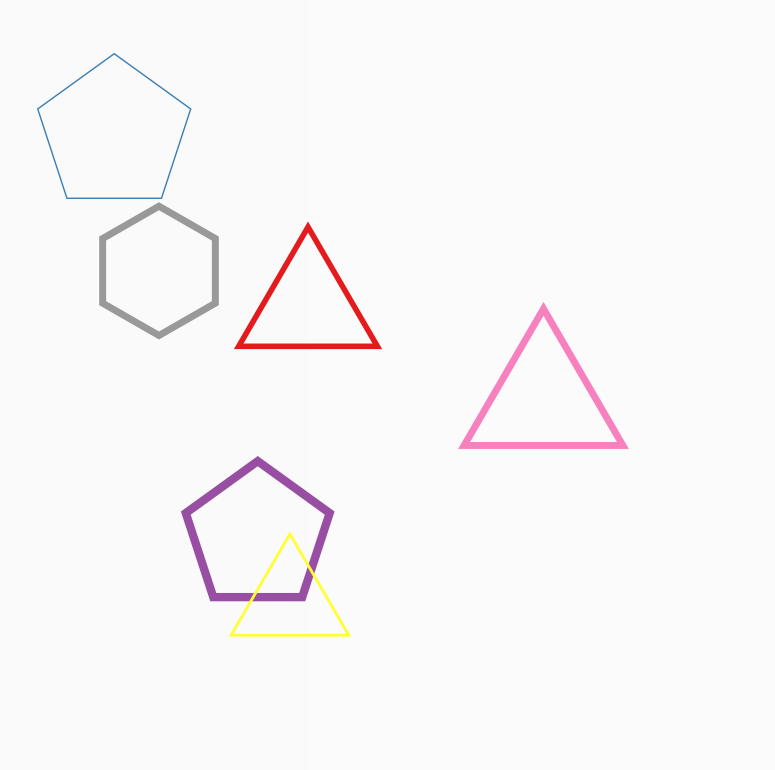[{"shape": "triangle", "thickness": 2, "radius": 0.52, "center": [0.397, 0.602]}, {"shape": "pentagon", "thickness": 0.5, "radius": 0.52, "center": [0.147, 0.826]}, {"shape": "pentagon", "thickness": 3, "radius": 0.49, "center": [0.333, 0.303]}, {"shape": "triangle", "thickness": 1, "radius": 0.44, "center": [0.374, 0.219]}, {"shape": "triangle", "thickness": 2.5, "radius": 0.59, "center": [0.701, 0.481]}, {"shape": "hexagon", "thickness": 2.5, "radius": 0.42, "center": [0.205, 0.648]}]